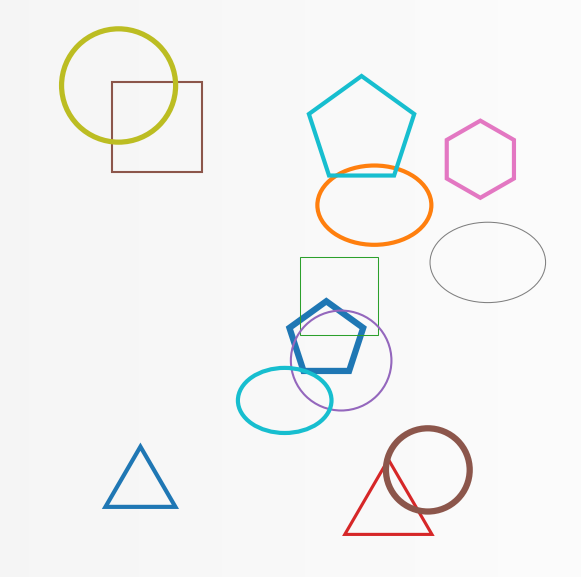[{"shape": "triangle", "thickness": 2, "radius": 0.35, "center": [0.242, 0.156]}, {"shape": "pentagon", "thickness": 3, "radius": 0.33, "center": [0.561, 0.411]}, {"shape": "oval", "thickness": 2, "radius": 0.49, "center": [0.644, 0.644]}, {"shape": "square", "thickness": 0.5, "radius": 0.34, "center": [0.583, 0.486]}, {"shape": "triangle", "thickness": 1.5, "radius": 0.43, "center": [0.668, 0.117]}, {"shape": "circle", "thickness": 1, "radius": 0.43, "center": [0.587, 0.375]}, {"shape": "square", "thickness": 1, "radius": 0.39, "center": [0.27, 0.779]}, {"shape": "circle", "thickness": 3, "radius": 0.36, "center": [0.736, 0.185]}, {"shape": "hexagon", "thickness": 2, "radius": 0.33, "center": [0.826, 0.723]}, {"shape": "oval", "thickness": 0.5, "radius": 0.5, "center": [0.839, 0.545]}, {"shape": "circle", "thickness": 2.5, "radius": 0.49, "center": [0.204, 0.851]}, {"shape": "pentagon", "thickness": 2, "radius": 0.48, "center": [0.622, 0.772]}, {"shape": "oval", "thickness": 2, "radius": 0.4, "center": [0.49, 0.306]}]